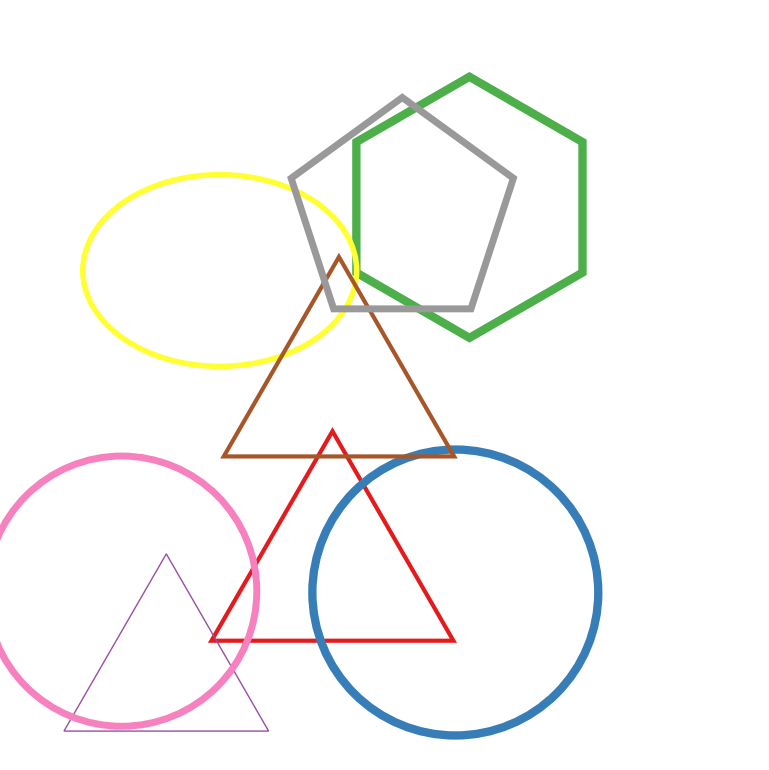[{"shape": "triangle", "thickness": 1.5, "radius": 0.91, "center": [0.432, 0.259]}, {"shape": "circle", "thickness": 3, "radius": 0.93, "center": [0.591, 0.231]}, {"shape": "hexagon", "thickness": 3, "radius": 0.85, "center": [0.61, 0.731]}, {"shape": "triangle", "thickness": 0.5, "radius": 0.77, "center": [0.216, 0.127]}, {"shape": "oval", "thickness": 2, "radius": 0.89, "center": [0.285, 0.649]}, {"shape": "triangle", "thickness": 1.5, "radius": 0.86, "center": [0.44, 0.494]}, {"shape": "circle", "thickness": 2.5, "radius": 0.88, "center": [0.158, 0.232]}, {"shape": "pentagon", "thickness": 2.5, "radius": 0.76, "center": [0.522, 0.722]}]